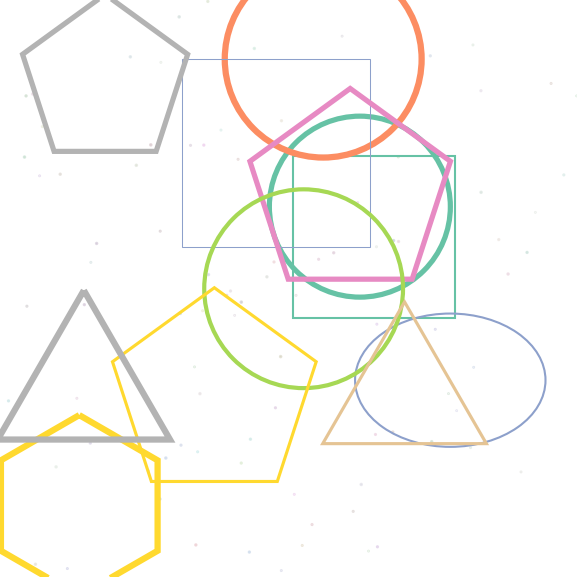[{"shape": "square", "thickness": 1, "radius": 0.7, "center": [0.647, 0.589]}, {"shape": "circle", "thickness": 2.5, "radius": 0.78, "center": [0.623, 0.641]}, {"shape": "circle", "thickness": 3, "radius": 0.85, "center": [0.56, 0.897]}, {"shape": "square", "thickness": 0.5, "radius": 0.82, "center": [0.478, 0.734]}, {"shape": "oval", "thickness": 1, "radius": 0.82, "center": [0.78, 0.341]}, {"shape": "pentagon", "thickness": 2.5, "radius": 0.91, "center": [0.606, 0.663]}, {"shape": "circle", "thickness": 2, "radius": 0.86, "center": [0.526, 0.499]}, {"shape": "pentagon", "thickness": 1.5, "radius": 0.93, "center": [0.371, 0.315]}, {"shape": "hexagon", "thickness": 3, "radius": 0.78, "center": [0.137, 0.124]}, {"shape": "triangle", "thickness": 1.5, "radius": 0.82, "center": [0.701, 0.313]}, {"shape": "triangle", "thickness": 3, "radius": 0.86, "center": [0.145, 0.324]}, {"shape": "pentagon", "thickness": 2.5, "radius": 0.75, "center": [0.182, 0.859]}]